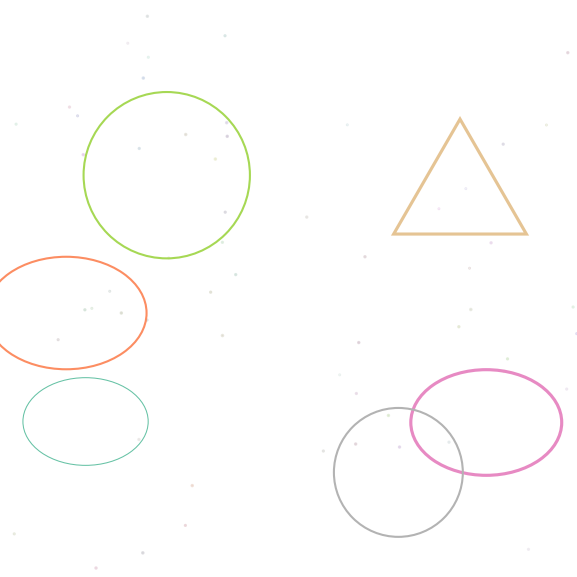[{"shape": "oval", "thickness": 0.5, "radius": 0.54, "center": [0.148, 0.269]}, {"shape": "oval", "thickness": 1, "radius": 0.7, "center": [0.115, 0.457]}, {"shape": "oval", "thickness": 1.5, "radius": 0.65, "center": [0.842, 0.268]}, {"shape": "circle", "thickness": 1, "radius": 0.72, "center": [0.289, 0.696]}, {"shape": "triangle", "thickness": 1.5, "radius": 0.66, "center": [0.797, 0.66]}, {"shape": "circle", "thickness": 1, "radius": 0.56, "center": [0.69, 0.181]}]